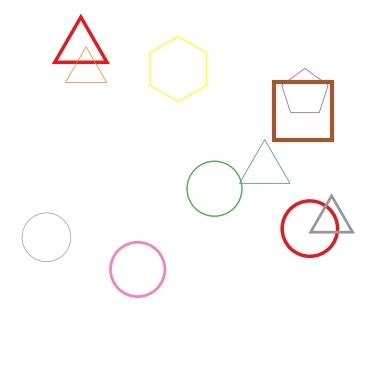[{"shape": "triangle", "thickness": 2.5, "radius": 0.39, "center": [0.21, 0.877]}, {"shape": "circle", "thickness": 2.5, "radius": 0.36, "center": [0.805, 0.406]}, {"shape": "triangle", "thickness": 0.5, "radius": 0.38, "center": [0.688, 0.562]}, {"shape": "circle", "thickness": 1, "radius": 0.36, "center": [0.557, 0.51]}, {"shape": "pentagon", "thickness": 0.5, "radius": 0.32, "center": [0.792, 0.759]}, {"shape": "triangle", "thickness": 0.5, "radius": 0.31, "center": [0.224, 0.817]}, {"shape": "hexagon", "thickness": 1, "radius": 0.42, "center": [0.463, 0.821]}, {"shape": "square", "thickness": 3, "radius": 0.38, "center": [0.788, 0.711]}, {"shape": "circle", "thickness": 2, "radius": 0.35, "center": [0.358, 0.3]}, {"shape": "triangle", "thickness": 2, "radius": 0.31, "center": [0.861, 0.428]}, {"shape": "circle", "thickness": 0.5, "radius": 0.32, "center": [0.121, 0.384]}]